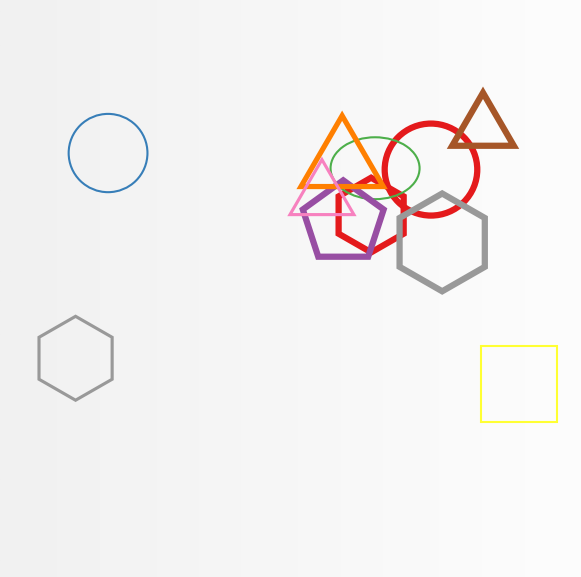[{"shape": "hexagon", "thickness": 3, "radius": 0.32, "center": [0.639, 0.627]}, {"shape": "circle", "thickness": 3, "radius": 0.4, "center": [0.741, 0.706]}, {"shape": "circle", "thickness": 1, "radius": 0.34, "center": [0.186, 0.734]}, {"shape": "oval", "thickness": 1, "radius": 0.38, "center": [0.645, 0.708]}, {"shape": "pentagon", "thickness": 3, "radius": 0.37, "center": [0.59, 0.614]}, {"shape": "triangle", "thickness": 2.5, "radius": 0.41, "center": [0.589, 0.717]}, {"shape": "square", "thickness": 1, "radius": 0.33, "center": [0.894, 0.334]}, {"shape": "triangle", "thickness": 3, "radius": 0.31, "center": [0.831, 0.777]}, {"shape": "triangle", "thickness": 1.5, "radius": 0.32, "center": [0.554, 0.659]}, {"shape": "hexagon", "thickness": 1.5, "radius": 0.36, "center": [0.13, 0.379]}, {"shape": "hexagon", "thickness": 3, "radius": 0.42, "center": [0.761, 0.579]}]